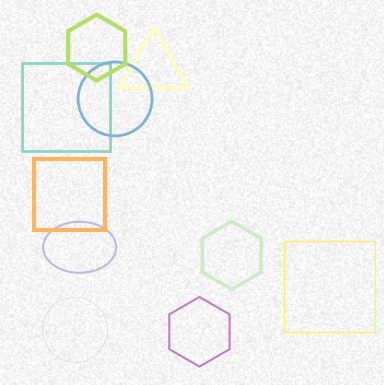[{"shape": "square", "thickness": 2, "radius": 0.57, "center": [0.172, 0.722]}, {"shape": "triangle", "thickness": 2, "radius": 0.52, "center": [0.4, 0.825]}, {"shape": "oval", "thickness": 1.5, "radius": 0.47, "center": [0.207, 0.358]}, {"shape": "circle", "thickness": 2, "radius": 0.48, "center": [0.299, 0.743]}, {"shape": "square", "thickness": 3, "radius": 0.46, "center": [0.181, 0.495]}, {"shape": "hexagon", "thickness": 3, "radius": 0.43, "center": [0.251, 0.876]}, {"shape": "circle", "thickness": 0.5, "radius": 0.42, "center": [0.195, 0.144]}, {"shape": "hexagon", "thickness": 1.5, "radius": 0.45, "center": [0.518, 0.138]}, {"shape": "hexagon", "thickness": 2.5, "radius": 0.44, "center": [0.602, 0.337]}, {"shape": "square", "thickness": 1, "radius": 0.59, "center": [0.856, 0.256]}]